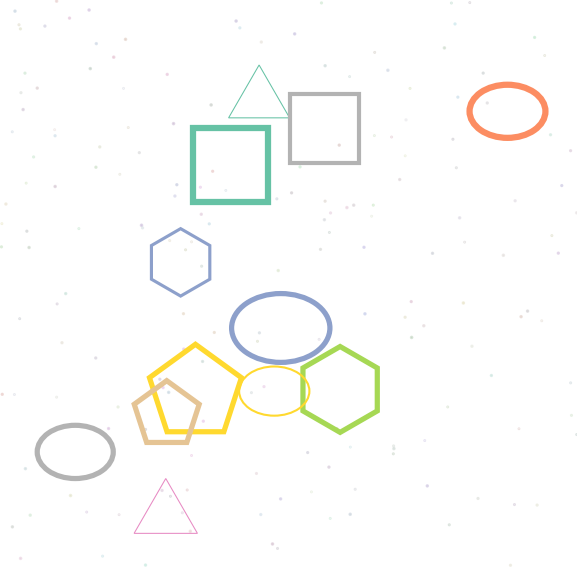[{"shape": "triangle", "thickness": 0.5, "radius": 0.3, "center": [0.449, 0.826]}, {"shape": "square", "thickness": 3, "radius": 0.32, "center": [0.399, 0.714]}, {"shape": "oval", "thickness": 3, "radius": 0.33, "center": [0.879, 0.806]}, {"shape": "hexagon", "thickness": 1.5, "radius": 0.29, "center": [0.313, 0.545]}, {"shape": "oval", "thickness": 2.5, "radius": 0.43, "center": [0.486, 0.431]}, {"shape": "triangle", "thickness": 0.5, "radius": 0.32, "center": [0.287, 0.107]}, {"shape": "hexagon", "thickness": 2.5, "radius": 0.37, "center": [0.589, 0.325]}, {"shape": "oval", "thickness": 1, "radius": 0.3, "center": [0.475, 0.322]}, {"shape": "pentagon", "thickness": 2.5, "radius": 0.42, "center": [0.338, 0.319]}, {"shape": "pentagon", "thickness": 2.5, "radius": 0.3, "center": [0.289, 0.281]}, {"shape": "square", "thickness": 2, "radius": 0.3, "center": [0.562, 0.776]}, {"shape": "oval", "thickness": 2.5, "radius": 0.33, "center": [0.13, 0.217]}]